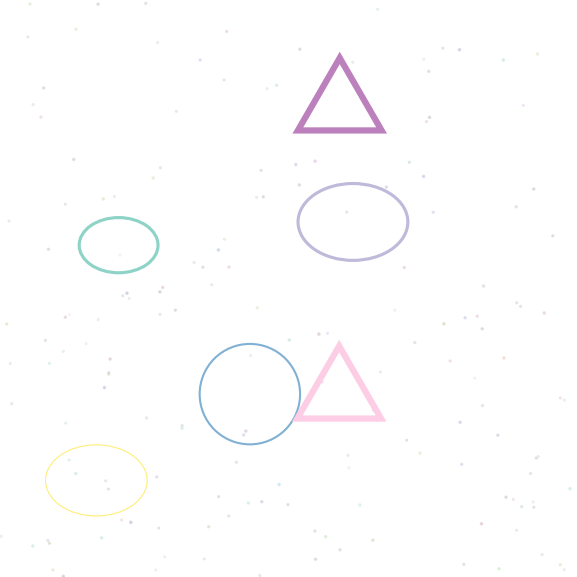[{"shape": "oval", "thickness": 1.5, "radius": 0.34, "center": [0.205, 0.575]}, {"shape": "oval", "thickness": 1.5, "radius": 0.48, "center": [0.611, 0.615]}, {"shape": "circle", "thickness": 1, "radius": 0.43, "center": [0.433, 0.317]}, {"shape": "triangle", "thickness": 3, "radius": 0.42, "center": [0.587, 0.316]}, {"shape": "triangle", "thickness": 3, "radius": 0.42, "center": [0.588, 0.815]}, {"shape": "oval", "thickness": 0.5, "radius": 0.44, "center": [0.167, 0.167]}]